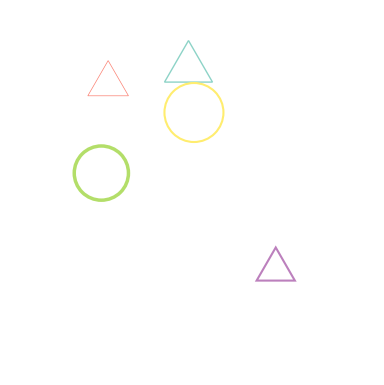[{"shape": "triangle", "thickness": 1, "radius": 0.36, "center": [0.49, 0.823]}, {"shape": "triangle", "thickness": 0.5, "radius": 0.3, "center": [0.281, 0.782]}, {"shape": "circle", "thickness": 2.5, "radius": 0.35, "center": [0.263, 0.55]}, {"shape": "triangle", "thickness": 1.5, "radius": 0.29, "center": [0.716, 0.3]}, {"shape": "circle", "thickness": 1.5, "radius": 0.38, "center": [0.504, 0.708]}]